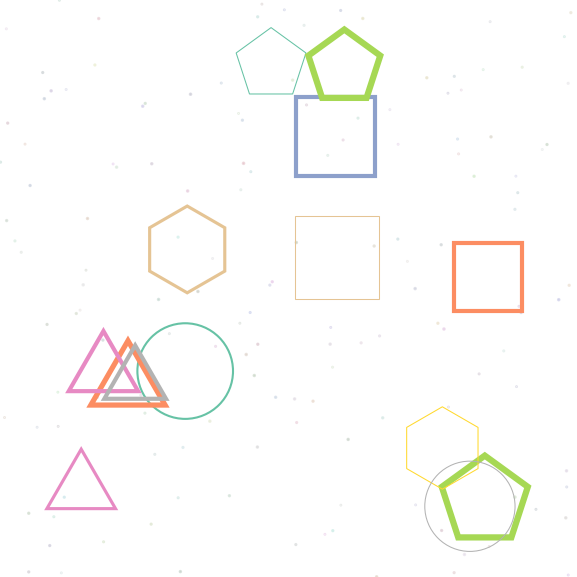[{"shape": "circle", "thickness": 1, "radius": 0.41, "center": [0.321, 0.357]}, {"shape": "pentagon", "thickness": 0.5, "radius": 0.32, "center": [0.469, 0.888]}, {"shape": "triangle", "thickness": 2.5, "radius": 0.37, "center": [0.222, 0.335]}, {"shape": "square", "thickness": 2, "radius": 0.29, "center": [0.845, 0.52]}, {"shape": "square", "thickness": 2, "radius": 0.34, "center": [0.581, 0.763]}, {"shape": "triangle", "thickness": 1.5, "radius": 0.34, "center": [0.141, 0.153]}, {"shape": "triangle", "thickness": 2, "radius": 0.35, "center": [0.179, 0.357]}, {"shape": "pentagon", "thickness": 3, "radius": 0.33, "center": [0.596, 0.883]}, {"shape": "pentagon", "thickness": 3, "radius": 0.39, "center": [0.839, 0.132]}, {"shape": "hexagon", "thickness": 0.5, "radius": 0.36, "center": [0.766, 0.223]}, {"shape": "hexagon", "thickness": 1.5, "radius": 0.38, "center": [0.324, 0.567]}, {"shape": "square", "thickness": 0.5, "radius": 0.36, "center": [0.584, 0.553]}, {"shape": "triangle", "thickness": 2, "radius": 0.31, "center": [0.234, 0.339]}, {"shape": "circle", "thickness": 0.5, "radius": 0.39, "center": [0.814, 0.122]}]